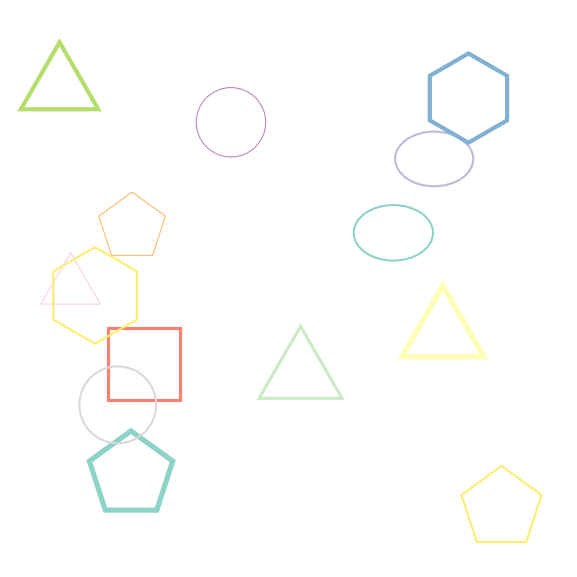[{"shape": "pentagon", "thickness": 2.5, "radius": 0.38, "center": [0.227, 0.177]}, {"shape": "oval", "thickness": 1, "radius": 0.34, "center": [0.681, 0.596]}, {"shape": "triangle", "thickness": 2.5, "radius": 0.41, "center": [0.767, 0.422]}, {"shape": "oval", "thickness": 1, "radius": 0.34, "center": [0.752, 0.724]}, {"shape": "square", "thickness": 1.5, "radius": 0.31, "center": [0.249, 0.369]}, {"shape": "hexagon", "thickness": 2, "radius": 0.39, "center": [0.811, 0.829]}, {"shape": "pentagon", "thickness": 0.5, "radius": 0.3, "center": [0.229, 0.606]}, {"shape": "triangle", "thickness": 2, "radius": 0.39, "center": [0.103, 0.849]}, {"shape": "triangle", "thickness": 0.5, "radius": 0.3, "center": [0.122, 0.502]}, {"shape": "circle", "thickness": 1, "radius": 0.33, "center": [0.204, 0.298]}, {"shape": "circle", "thickness": 0.5, "radius": 0.3, "center": [0.4, 0.787]}, {"shape": "triangle", "thickness": 1.5, "radius": 0.42, "center": [0.52, 0.351]}, {"shape": "hexagon", "thickness": 1, "radius": 0.42, "center": [0.165, 0.487]}, {"shape": "pentagon", "thickness": 1, "radius": 0.36, "center": [0.868, 0.12]}]